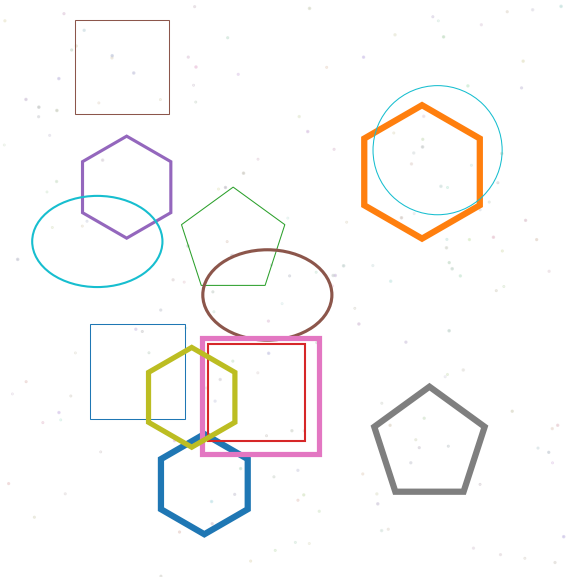[{"shape": "hexagon", "thickness": 3, "radius": 0.43, "center": [0.354, 0.161]}, {"shape": "square", "thickness": 0.5, "radius": 0.41, "center": [0.237, 0.355]}, {"shape": "hexagon", "thickness": 3, "radius": 0.58, "center": [0.731, 0.701]}, {"shape": "pentagon", "thickness": 0.5, "radius": 0.47, "center": [0.404, 0.581]}, {"shape": "square", "thickness": 1, "radius": 0.42, "center": [0.443, 0.32]}, {"shape": "hexagon", "thickness": 1.5, "radius": 0.44, "center": [0.219, 0.675]}, {"shape": "oval", "thickness": 1.5, "radius": 0.56, "center": [0.463, 0.488]}, {"shape": "square", "thickness": 0.5, "radius": 0.41, "center": [0.212, 0.883]}, {"shape": "square", "thickness": 2.5, "radius": 0.5, "center": [0.451, 0.313]}, {"shape": "pentagon", "thickness": 3, "radius": 0.5, "center": [0.744, 0.229]}, {"shape": "hexagon", "thickness": 2.5, "radius": 0.43, "center": [0.332, 0.311]}, {"shape": "circle", "thickness": 0.5, "radius": 0.56, "center": [0.758, 0.739]}, {"shape": "oval", "thickness": 1, "radius": 0.56, "center": [0.169, 0.581]}]